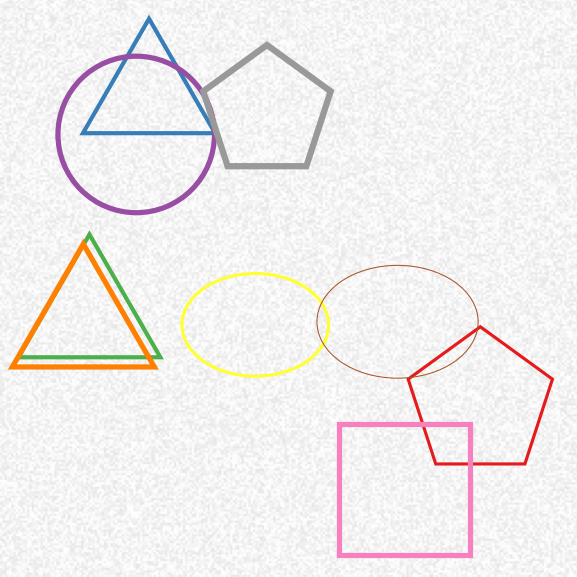[{"shape": "pentagon", "thickness": 1.5, "radius": 0.66, "center": [0.832, 0.302]}, {"shape": "triangle", "thickness": 2, "radius": 0.66, "center": [0.258, 0.835]}, {"shape": "triangle", "thickness": 2, "radius": 0.71, "center": [0.155, 0.451]}, {"shape": "circle", "thickness": 2.5, "radius": 0.68, "center": [0.236, 0.766]}, {"shape": "triangle", "thickness": 2.5, "radius": 0.71, "center": [0.144, 0.435]}, {"shape": "oval", "thickness": 1.5, "radius": 0.63, "center": [0.442, 0.437]}, {"shape": "oval", "thickness": 0.5, "radius": 0.7, "center": [0.688, 0.442]}, {"shape": "square", "thickness": 2.5, "radius": 0.57, "center": [0.701, 0.152]}, {"shape": "pentagon", "thickness": 3, "radius": 0.58, "center": [0.462, 0.805]}]